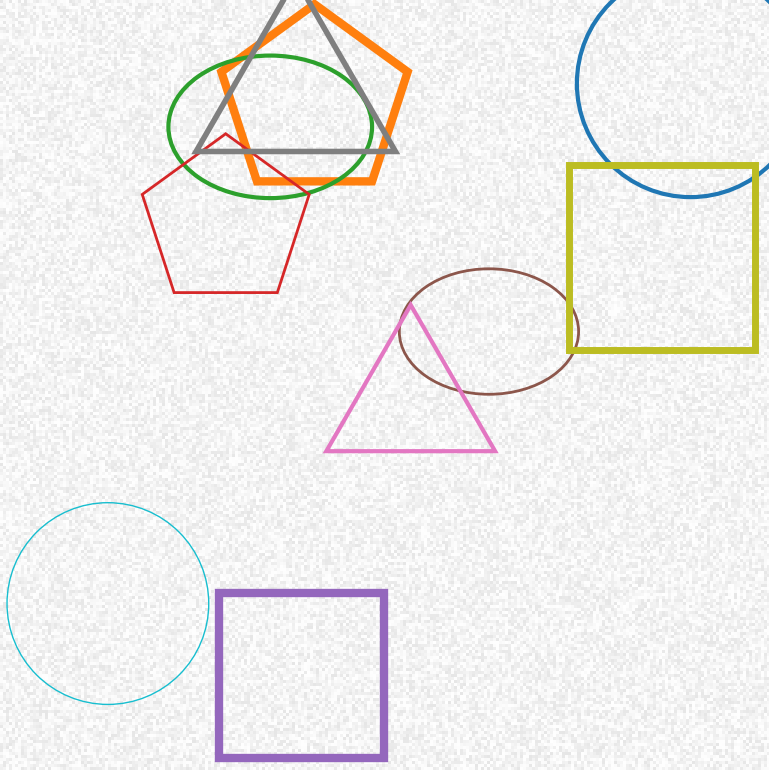[{"shape": "circle", "thickness": 1.5, "radius": 0.74, "center": [0.897, 0.892]}, {"shape": "pentagon", "thickness": 3, "radius": 0.64, "center": [0.408, 0.867]}, {"shape": "oval", "thickness": 1.5, "radius": 0.66, "center": [0.351, 0.835]}, {"shape": "pentagon", "thickness": 1, "radius": 0.57, "center": [0.293, 0.712]}, {"shape": "square", "thickness": 3, "radius": 0.54, "center": [0.392, 0.123]}, {"shape": "oval", "thickness": 1, "radius": 0.58, "center": [0.635, 0.569]}, {"shape": "triangle", "thickness": 1.5, "radius": 0.63, "center": [0.533, 0.477]}, {"shape": "triangle", "thickness": 2, "radius": 0.75, "center": [0.384, 0.878]}, {"shape": "square", "thickness": 2.5, "radius": 0.6, "center": [0.86, 0.666]}, {"shape": "circle", "thickness": 0.5, "radius": 0.65, "center": [0.14, 0.216]}]